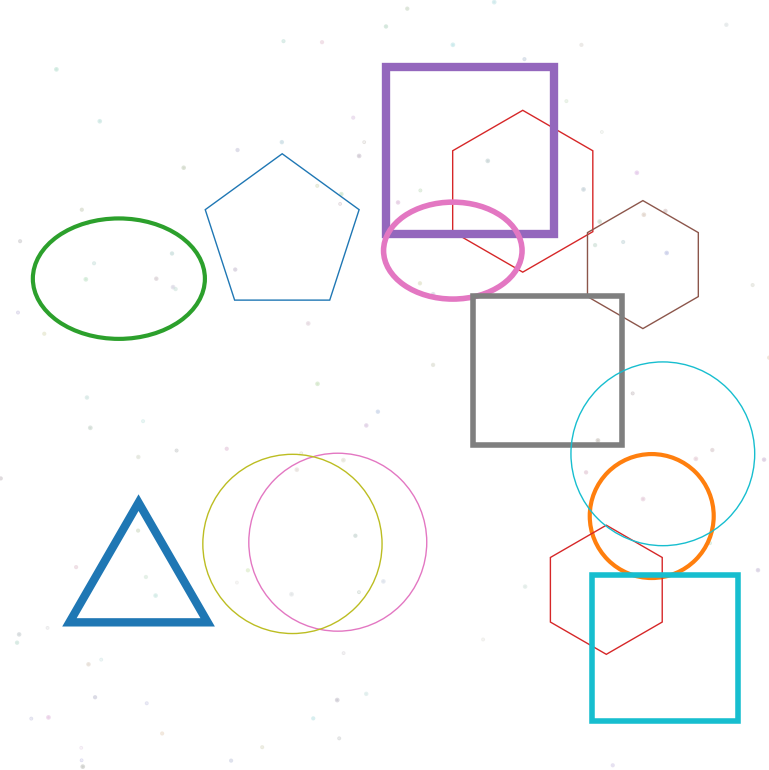[{"shape": "pentagon", "thickness": 0.5, "radius": 0.53, "center": [0.366, 0.695]}, {"shape": "triangle", "thickness": 3, "radius": 0.52, "center": [0.18, 0.244]}, {"shape": "circle", "thickness": 1.5, "radius": 0.4, "center": [0.846, 0.33]}, {"shape": "oval", "thickness": 1.5, "radius": 0.56, "center": [0.154, 0.638]}, {"shape": "hexagon", "thickness": 0.5, "radius": 0.53, "center": [0.679, 0.752]}, {"shape": "hexagon", "thickness": 0.5, "radius": 0.42, "center": [0.787, 0.234]}, {"shape": "square", "thickness": 3, "radius": 0.54, "center": [0.61, 0.804]}, {"shape": "hexagon", "thickness": 0.5, "radius": 0.42, "center": [0.835, 0.656]}, {"shape": "oval", "thickness": 2, "radius": 0.45, "center": [0.588, 0.675]}, {"shape": "circle", "thickness": 0.5, "radius": 0.58, "center": [0.439, 0.296]}, {"shape": "square", "thickness": 2, "radius": 0.48, "center": [0.711, 0.519]}, {"shape": "circle", "thickness": 0.5, "radius": 0.58, "center": [0.38, 0.294]}, {"shape": "circle", "thickness": 0.5, "radius": 0.6, "center": [0.861, 0.411]}, {"shape": "square", "thickness": 2, "radius": 0.47, "center": [0.863, 0.158]}]